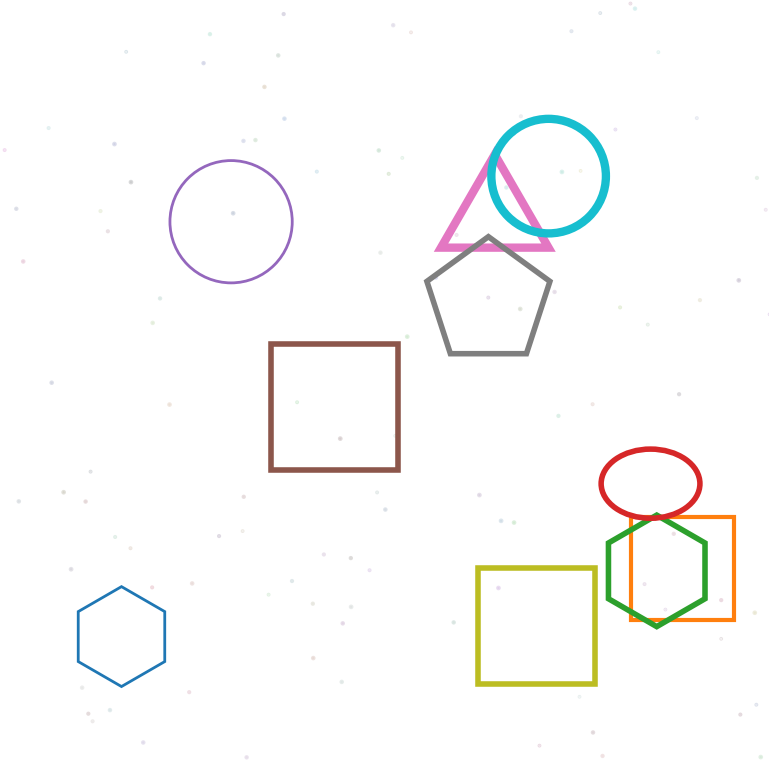[{"shape": "hexagon", "thickness": 1, "radius": 0.32, "center": [0.158, 0.173]}, {"shape": "square", "thickness": 1.5, "radius": 0.34, "center": [0.886, 0.262]}, {"shape": "hexagon", "thickness": 2, "radius": 0.36, "center": [0.853, 0.259]}, {"shape": "oval", "thickness": 2, "radius": 0.32, "center": [0.845, 0.372]}, {"shape": "circle", "thickness": 1, "radius": 0.4, "center": [0.3, 0.712]}, {"shape": "square", "thickness": 2, "radius": 0.41, "center": [0.434, 0.471]}, {"shape": "triangle", "thickness": 3, "radius": 0.4, "center": [0.643, 0.719]}, {"shape": "pentagon", "thickness": 2, "radius": 0.42, "center": [0.634, 0.609]}, {"shape": "square", "thickness": 2, "radius": 0.38, "center": [0.697, 0.187]}, {"shape": "circle", "thickness": 3, "radius": 0.37, "center": [0.713, 0.771]}]